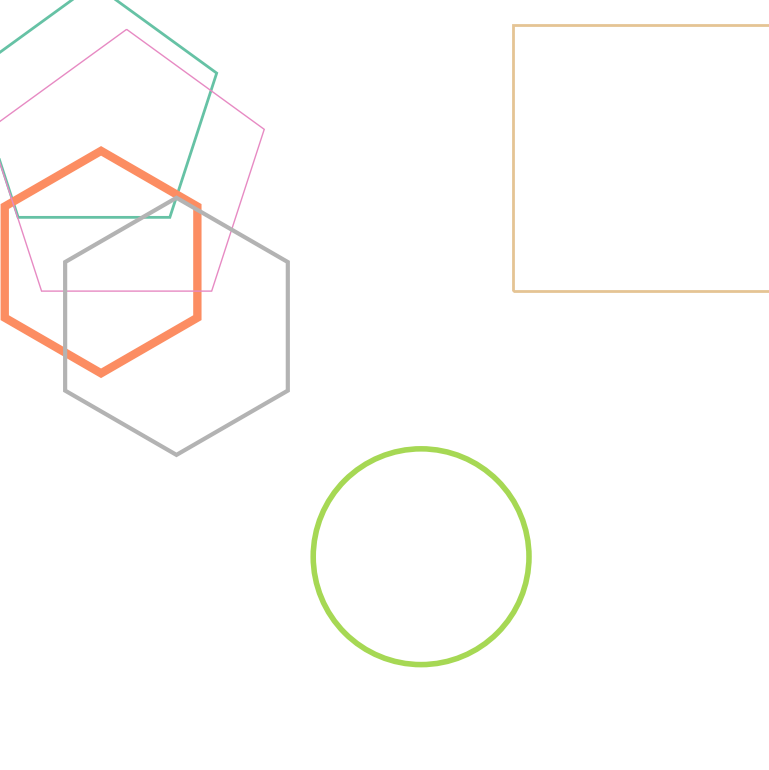[{"shape": "pentagon", "thickness": 1, "radius": 0.84, "center": [0.122, 0.853]}, {"shape": "hexagon", "thickness": 3, "radius": 0.72, "center": [0.131, 0.66]}, {"shape": "pentagon", "thickness": 0.5, "radius": 0.94, "center": [0.164, 0.774]}, {"shape": "circle", "thickness": 2, "radius": 0.7, "center": [0.547, 0.277]}, {"shape": "square", "thickness": 1, "radius": 0.86, "center": [0.839, 0.794]}, {"shape": "hexagon", "thickness": 1.5, "radius": 0.83, "center": [0.229, 0.576]}]